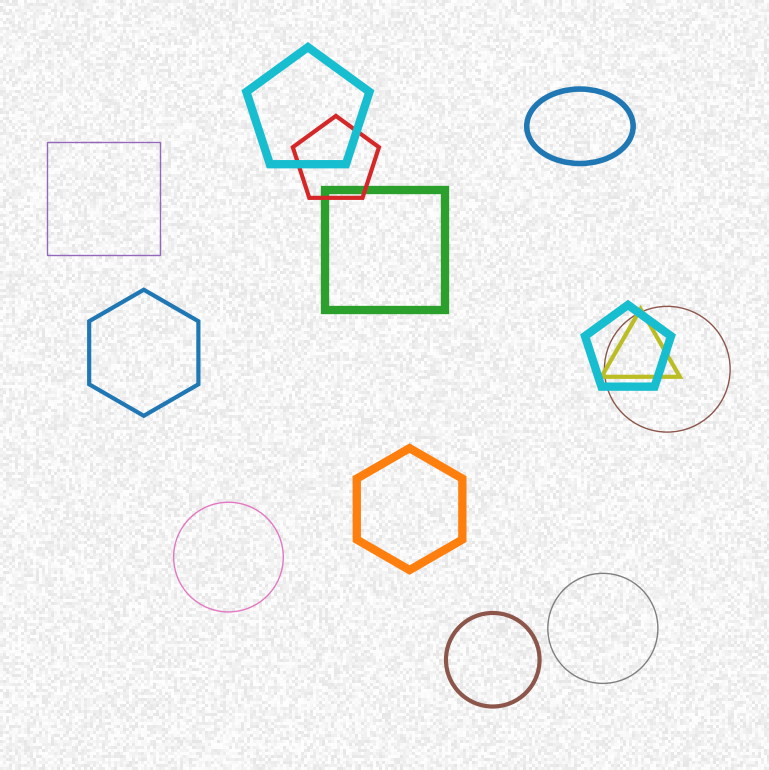[{"shape": "hexagon", "thickness": 1.5, "radius": 0.41, "center": [0.187, 0.542]}, {"shape": "oval", "thickness": 2, "radius": 0.35, "center": [0.753, 0.836]}, {"shape": "hexagon", "thickness": 3, "radius": 0.4, "center": [0.532, 0.339]}, {"shape": "square", "thickness": 3, "radius": 0.39, "center": [0.5, 0.675]}, {"shape": "pentagon", "thickness": 1.5, "radius": 0.29, "center": [0.436, 0.791]}, {"shape": "square", "thickness": 0.5, "radius": 0.37, "center": [0.134, 0.743]}, {"shape": "circle", "thickness": 0.5, "radius": 0.41, "center": [0.867, 0.52]}, {"shape": "circle", "thickness": 1.5, "radius": 0.3, "center": [0.64, 0.143]}, {"shape": "circle", "thickness": 0.5, "radius": 0.36, "center": [0.297, 0.277]}, {"shape": "circle", "thickness": 0.5, "radius": 0.36, "center": [0.783, 0.184]}, {"shape": "triangle", "thickness": 1.5, "radius": 0.29, "center": [0.832, 0.54]}, {"shape": "pentagon", "thickness": 3, "radius": 0.29, "center": [0.816, 0.545]}, {"shape": "pentagon", "thickness": 3, "radius": 0.42, "center": [0.4, 0.855]}]